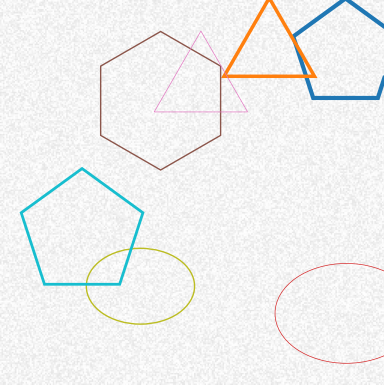[{"shape": "pentagon", "thickness": 3, "radius": 0.71, "center": [0.897, 0.861]}, {"shape": "triangle", "thickness": 2.5, "radius": 0.68, "center": [0.699, 0.87]}, {"shape": "oval", "thickness": 0.5, "radius": 0.93, "center": [0.9, 0.186]}, {"shape": "hexagon", "thickness": 1, "radius": 0.9, "center": [0.417, 0.738]}, {"shape": "triangle", "thickness": 0.5, "radius": 0.7, "center": [0.522, 0.779]}, {"shape": "oval", "thickness": 1, "radius": 0.7, "center": [0.365, 0.257]}, {"shape": "pentagon", "thickness": 2, "radius": 0.83, "center": [0.213, 0.396]}]